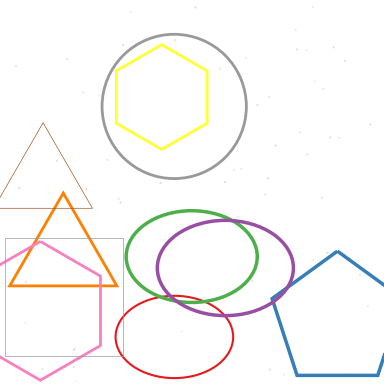[{"shape": "oval", "thickness": 1.5, "radius": 0.76, "center": [0.453, 0.125]}, {"shape": "pentagon", "thickness": 2.5, "radius": 0.89, "center": [0.876, 0.169]}, {"shape": "oval", "thickness": 2.5, "radius": 0.85, "center": [0.498, 0.334]}, {"shape": "oval", "thickness": 2.5, "radius": 0.88, "center": [0.585, 0.304]}, {"shape": "triangle", "thickness": 2, "radius": 0.8, "center": [0.164, 0.338]}, {"shape": "hexagon", "thickness": 2, "radius": 0.68, "center": [0.42, 0.748]}, {"shape": "triangle", "thickness": 0.5, "radius": 0.74, "center": [0.112, 0.533]}, {"shape": "hexagon", "thickness": 2, "radius": 0.9, "center": [0.105, 0.193]}, {"shape": "circle", "thickness": 2, "radius": 0.94, "center": [0.452, 0.724]}, {"shape": "square", "thickness": 0.5, "radius": 0.76, "center": [0.166, 0.228]}]